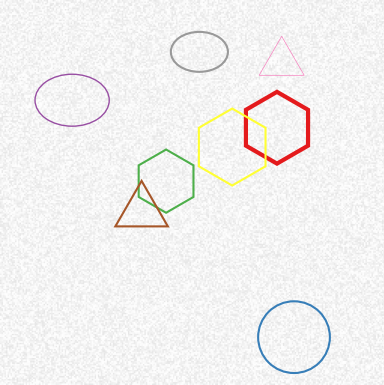[{"shape": "hexagon", "thickness": 3, "radius": 0.47, "center": [0.719, 0.668]}, {"shape": "circle", "thickness": 1.5, "radius": 0.47, "center": [0.764, 0.124]}, {"shape": "hexagon", "thickness": 1.5, "radius": 0.41, "center": [0.431, 0.53]}, {"shape": "oval", "thickness": 1, "radius": 0.48, "center": [0.187, 0.74]}, {"shape": "hexagon", "thickness": 1.5, "radius": 0.5, "center": [0.603, 0.618]}, {"shape": "triangle", "thickness": 1.5, "radius": 0.39, "center": [0.368, 0.451]}, {"shape": "triangle", "thickness": 0.5, "radius": 0.34, "center": [0.732, 0.838]}, {"shape": "oval", "thickness": 1.5, "radius": 0.37, "center": [0.518, 0.865]}]